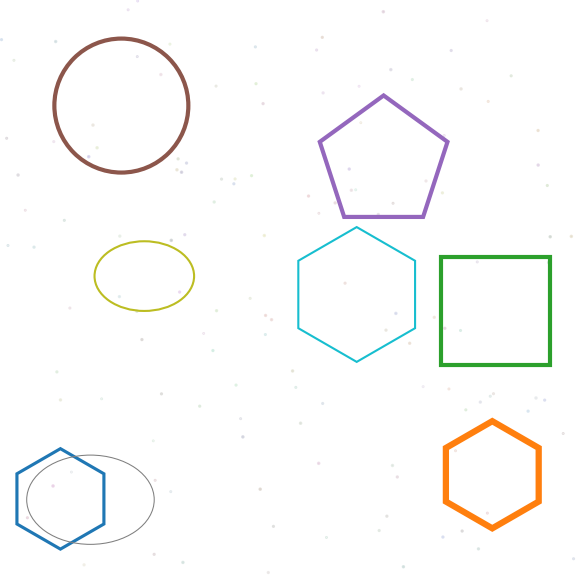[{"shape": "hexagon", "thickness": 1.5, "radius": 0.43, "center": [0.105, 0.135]}, {"shape": "hexagon", "thickness": 3, "radius": 0.46, "center": [0.852, 0.177]}, {"shape": "square", "thickness": 2, "radius": 0.47, "center": [0.858, 0.461]}, {"shape": "pentagon", "thickness": 2, "radius": 0.58, "center": [0.664, 0.718]}, {"shape": "circle", "thickness": 2, "radius": 0.58, "center": [0.21, 0.816]}, {"shape": "oval", "thickness": 0.5, "radius": 0.55, "center": [0.157, 0.134]}, {"shape": "oval", "thickness": 1, "radius": 0.43, "center": [0.25, 0.521]}, {"shape": "hexagon", "thickness": 1, "radius": 0.58, "center": [0.618, 0.489]}]